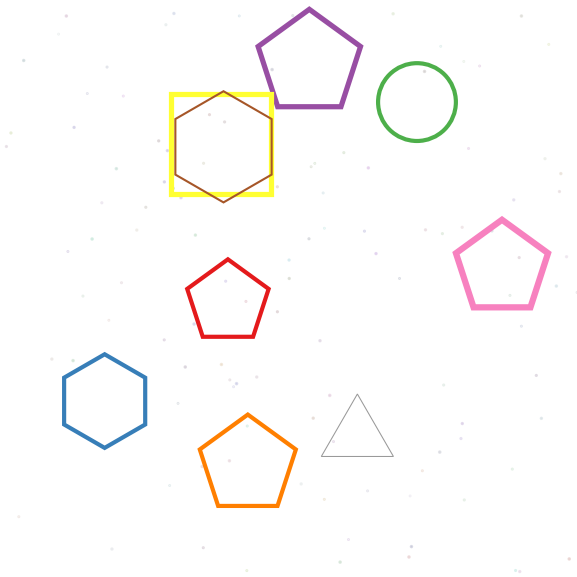[{"shape": "pentagon", "thickness": 2, "radius": 0.37, "center": [0.395, 0.476]}, {"shape": "hexagon", "thickness": 2, "radius": 0.41, "center": [0.181, 0.305]}, {"shape": "circle", "thickness": 2, "radius": 0.34, "center": [0.722, 0.822]}, {"shape": "pentagon", "thickness": 2.5, "radius": 0.47, "center": [0.536, 0.89]}, {"shape": "pentagon", "thickness": 2, "radius": 0.44, "center": [0.429, 0.194]}, {"shape": "square", "thickness": 2.5, "radius": 0.43, "center": [0.383, 0.75]}, {"shape": "hexagon", "thickness": 1, "radius": 0.48, "center": [0.387, 0.745]}, {"shape": "pentagon", "thickness": 3, "radius": 0.42, "center": [0.869, 0.535]}, {"shape": "triangle", "thickness": 0.5, "radius": 0.36, "center": [0.619, 0.245]}]